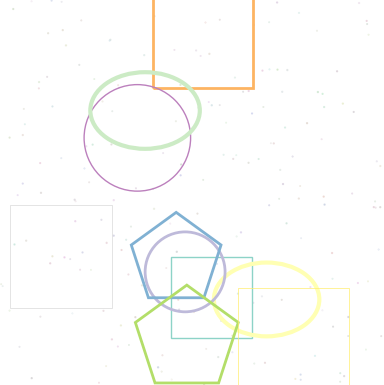[{"shape": "square", "thickness": 1, "radius": 0.53, "center": [0.548, 0.228]}, {"shape": "oval", "thickness": 3, "radius": 0.68, "center": [0.692, 0.222]}, {"shape": "circle", "thickness": 2, "radius": 0.52, "center": [0.481, 0.294]}, {"shape": "pentagon", "thickness": 2, "radius": 0.61, "center": [0.458, 0.326]}, {"shape": "square", "thickness": 2, "radius": 0.64, "center": [0.527, 0.899]}, {"shape": "pentagon", "thickness": 2, "radius": 0.7, "center": [0.485, 0.119]}, {"shape": "square", "thickness": 0.5, "radius": 0.67, "center": [0.159, 0.334]}, {"shape": "circle", "thickness": 1, "radius": 0.69, "center": [0.357, 0.642]}, {"shape": "oval", "thickness": 3, "radius": 0.71, "center": [0.377, 0.713]}, {"shape": "square", "thickness": 0.5, "radius": 0.72, "center": [0.763, 0.109]}]